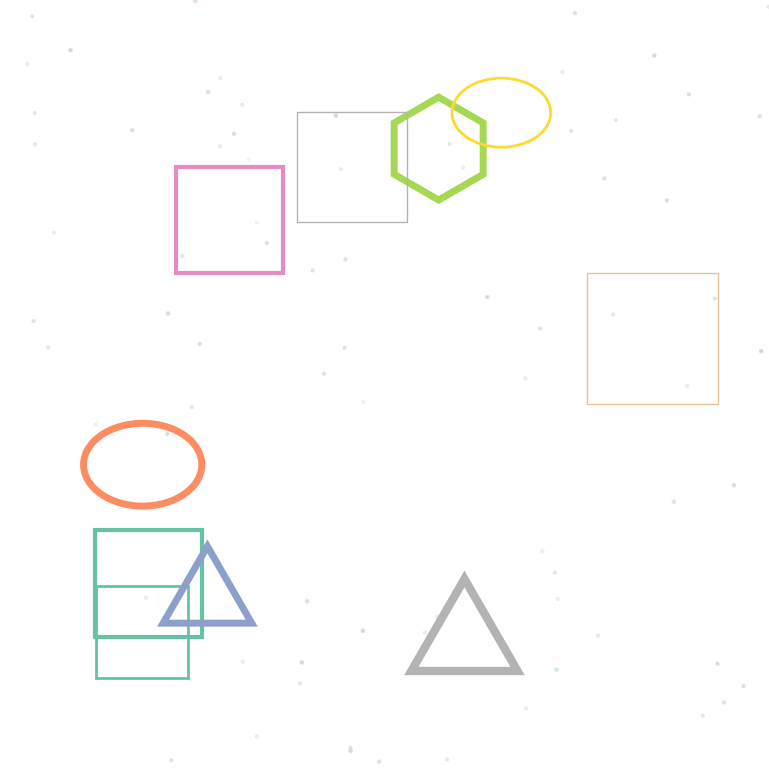[{"shape": "square", "thickness": 1, "radius": 0.3, "center": [0.184, 0.179]}, {"shape": "square", "thickness": 1.5, "radius": 0.35, "center": [0.193, 0.243]}, {"shape": "oval", "thickness": 2.5, "radius": 0.38, "center": [0.185, 0.397]}, {"shape": "triangle", "thickness": 2.5, "radius": 0.33, "center": [0.269, 0.224]}, {"shape": "square", "thickness": 1.5, "radius": 0.35, "center": [0.298, 0.714]}, {"shape": "hexagon", "thickness": 2.5, "radius": 0.33, "center": [0.57, 0.807]}, {"shape": "oval", "thickness": 1, "radius": 0.32, "center": [0.651, 0.854]}, {"shape": "square", "thickness": 0.5, "radius": 0.43, "center": [0.847, 0.561]}, {"shape": "triangle", "thickness": 3, "radius": 0.4, "center": [0.603, 0.168]}, {"shape": "square", "thickness": 0.5, "radius": 0.36, "center": [0.458, 0.783]}]